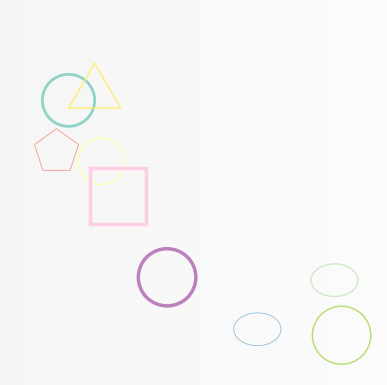[{"shape": "circle", "thickness": 2, "radius": 0.34, "center": [0.177, 0.739]}, {"shape": "circle", "thickness": 1, "radius": 0.3, "center": [0.262, 0.581]}, {"shape": "pentagon", "thickness": 0.5, "radius": 0.3, "center": [0.146, 0.606]}, {"shape": "oval", "thickness": 0.5, "radius": 0.3, "center": [0.664, 0.145]}, {"shape": "circle", "thickness": 1, "radius": 0.38, "center": [0.881, 0.129]}, {"shape": "square", "thickness": 2.5, "radius": 0.36, "center": [0.304, 0.491]}, {"shape": "circle", "thickness": 2.5, "radius": 0.37, "center": [0.431, 0.28]}, {"shape": "oval", "thickness": 1, "radius": 0.3, "center": [0.863, 0.272]}, {"shape": "triangle", "thickness": 1, "radius": 0.39, "center": [0.244, 0.758]}]